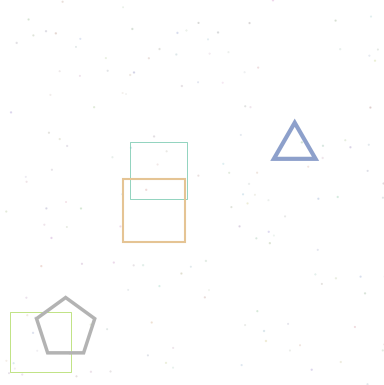[{"shape": "square", "thickness": 0.5, "radius": 0.37, "center": [0.412, 0.558]}, {"shape": "triangle", "thickness": 3, "radius": 0.31, "center": [0.765, 0.619]}, {"shape": "square", "thickness": 0.5, "radius": 0.39, "center": [0.105, 0.111]}, {"shape": "square", "thickness": 1.5, "radius": 0.4, "center": [0.4, 0.453]}, {"shape": "pentagon", "thickness": 2.5, "radius": 0.4, "center": [0.17, 0.148]}]